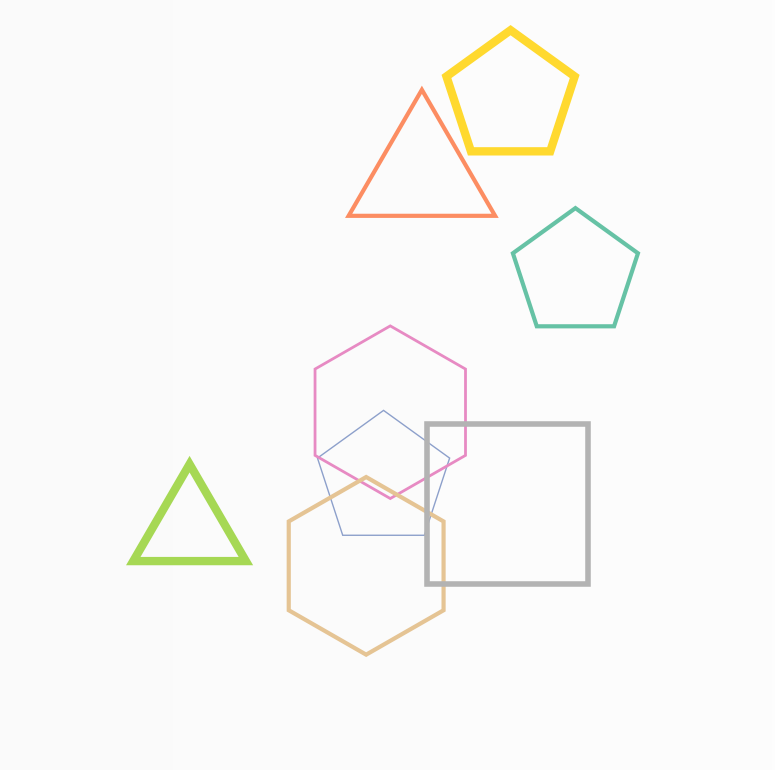[{"shape": "pentagon", "thickness": 1.5, "radius": 0.42, "center": [0.742, 0.645]}, {"shape": "triangle", "thickness": 1.5, "radius": 0.55, "center": [0.544, 0.774]}, {"shape": "pentagon", "thickness": 0.5, "radius": 0.45, "center": [0.495, 0.377]}, {"shape": "hexagon", "thickness": 1, "radius": 0.56, "center": [0.504, 0.465]}, {"shape": "triangle", "thickness": 3, "radius": 0.42, "center": [0.245, 0.313]}, {"shape": "pentagon", "thickness": 3, "radius": 0.43, "center": [0.659, 0.874]}, {"shape": "hexagon", "thickness": 1.5, "radius": 0.58, "center": [0.472, 0.265]}, {"shape": "square", "thickness": 2, "radius": 0.52, "center": [0.655, 0.345]}]